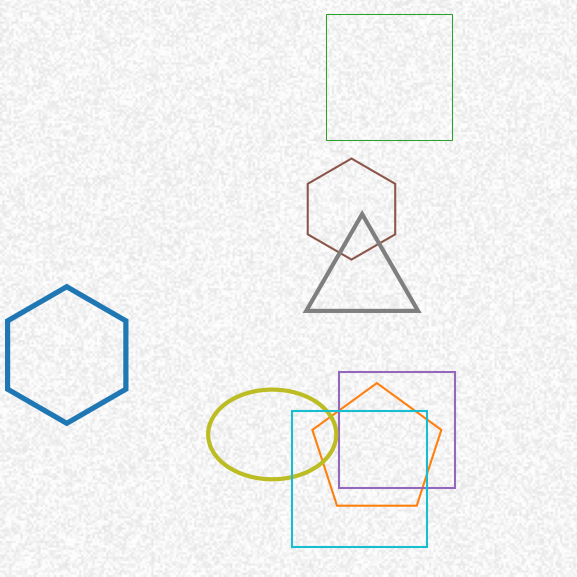[{"shape": "hexagon", "thickness": 2.5, "radius": 0.59, "center": [0.116, 0.384]}, {"shape": "pentagon", "thickness": 1, "radius": 0.59, "center": [0.653, 0.218]}, {"shape": "square", "thickness": 0.5, "radius": 0.55, "center": [0.674, 0.866]}, {"shape": "square", "thickness": 1, "radius": 0.5, "center": [0.687, 0.254]}, {"shape": "hexagon", "thickness": 1, "radius": 0.44, "center": [0.609, 0.637]}, {"shape": "triangle", "thickness": 2, "radius": 0.56, "center": [0.627, 0.517]}, {"shape": "oval", "thickness": 2, "radius": 0.55, "center": [0.471, 0.247]}, {"shape": "square", "thickness": 1, "radius": 0.59, "center": [0.623, 0.17]}]